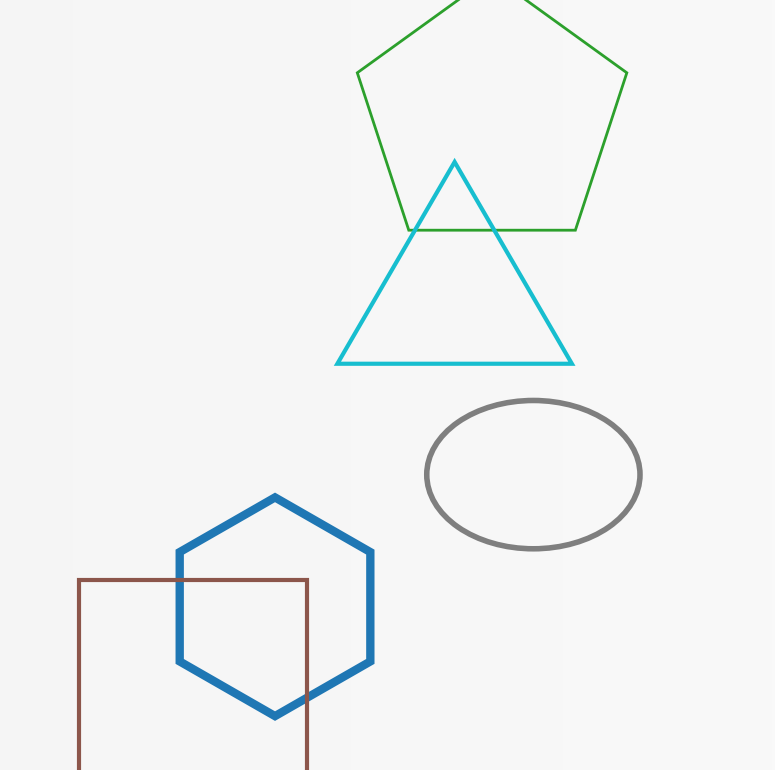[{"shape": "hexagon", "thickness": 3, "radius": 0.71, "center": [0.355, 0.212]}, {"shape": "pentagon", "thickness": 1, "radius": 0.91, "center": [0.635, 0.849]}, {"shape": "square", "thickness": 1.5, "radius": 0.73, "center": [0.249, 0.1]}, {"shape": "oval", "thickness": 2, "radius": 0.69, "center": [0.688, 0.384]}, {"shape": "triangle", "thickness": 1.5, "radius": 0.87, "center": [0.587, 0.615]}]